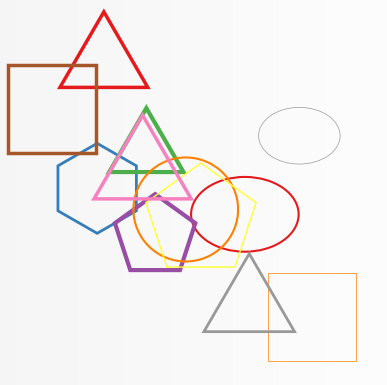[{"shape": "oval", "thickness": 1.5, "radius": 0.69, "center": [0.632, 0.443]}, {"shape": "triangle", "thickness": 2.5, "radius": 0.65, "center": [0.268, 0.838]}, {"shape": "hexagon", "thickness": 2, "radius": 0.58, "center": [0.251, 0.511]}, {"shape": "triangle", "thickness": 3, "radius": 0.55, "center": [0.378, 0.608]}, {"shape": "pentagon", "thickness": 3, "radius": 0.55, "center": [0.4, 0.387]}, {"shape": "square", "thickness": 0.5, "radius": 0.57, "center": [0.804, 0.177]}, {"shape": "circle", "thickness": 1.5, "radius": 0.68, "center": [0.479, 0.456]}, {"shape": "pentagon", "thickness": 1, "radius": 0.75, "center": [0.518, 0.427]}, {"shape": "square", "thickness": 2.5, "radius": 0.57, "center": [0.135, 0.717]}, {"shape": "triangle", "thickness": 2.5, "radius": 0.72, "center": [0.368, 0.556]}, {"shape": "oval", "thickness": 0.5, "radius": 0.53, "center": [0.773, 0.648]}, {"shape": "triangle", "thickness": 2, "radius": 0.68, "center": [0.643, 0.206]}]